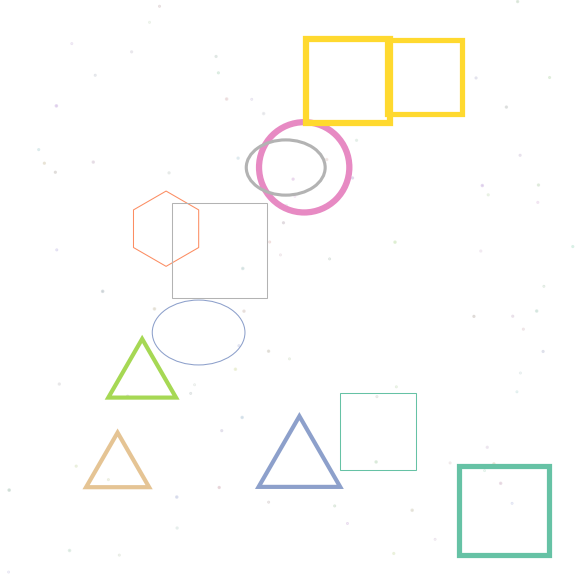[{"shape": "square", "thickness": 0.5, "radius": 0.33, "center": [0.654, 0.252]}, {"shape": "square", "thickness": 2.5, "radius": 0.39, "center": [0.872, 0.115]}, {"shape": "hexagon", "thickness": 0.5, "radius": 0.33, "center": [0.288, 0.603]}, {"shape": "oval", "thickness": 0.5, "radius": 0.4, "center": [0.344, 0.423]}, {"shape": "triangle", "thickness": 2, "radius": 0.41, "center": [0.518, 0.197]}, {"shape": "circle", "thickness": 3, "radius": 0.39, "center": [0.527, 0.709]}, {"shape": "triangle", "thickness": 2, "radius": 0.34, "center": [0.246, 0.345]}, {"shape": "square", "thickness": 3, "radius": 0.36, "center": [0.603, 0.859]}, {"shape": "square", "thickness": 2.5, "radius": 0.32, "center": [0.735, 0.866]}, {"shape": "triangle", "thickness": 2, "radius": 0.32, "center": [0.204, 0.187]}, {"shape": "oval", "thickness": 1.5, "radius": 0.34, "center": [0.495, 0.709]}, {"shape": "square", "thickness": 0.5, "radius": 0.41, "center": [0.38, 0.565]}]